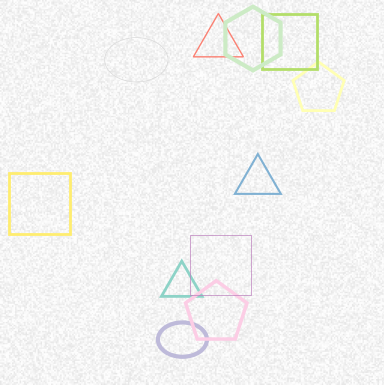[{"shape": "triangle", "thickness": 2, "radius": 0.31, "center": [0.472, 0.261]}, {"shape": "pentagon", "thickness": 2, "radius": 0.35, "center": [0.827, 0.769]}, {"shape": "oval", "thickness": 3, "radius": 0.32, "center": [0.474, 0.118]}, {"shape": "triangle", "thickness": 1, "radius": 0.38, "center": [0.567, 0.89]}, {"shape": "triangle", "thickness": 1.5, "radius": 0.34, "center": [0.67, 0.531]}, {"shape": "square", "thickness": 2, "radius": 0.36, "center": [0.753, 0.892]}, {"shape": "pentagon", "thickness": 2.5, "radius": 0.42, "center": [0.562, 0.187]}, {"shape": "oval", "thickness": 0.5, "radius": 0.41, "center": [0.354, 0.845]}, {"shape": "square", "thickness": 0.5, "radius": 0.39, "center": [0.573, 0.311]}, {"shape": "hexagon", "thickness": 3, "radius": 0.41, "center": [0.657, 0.9]}, {"shape": "square", "thickness": 2, "radius": 0.4, "center": [0.102, 0.471]}]